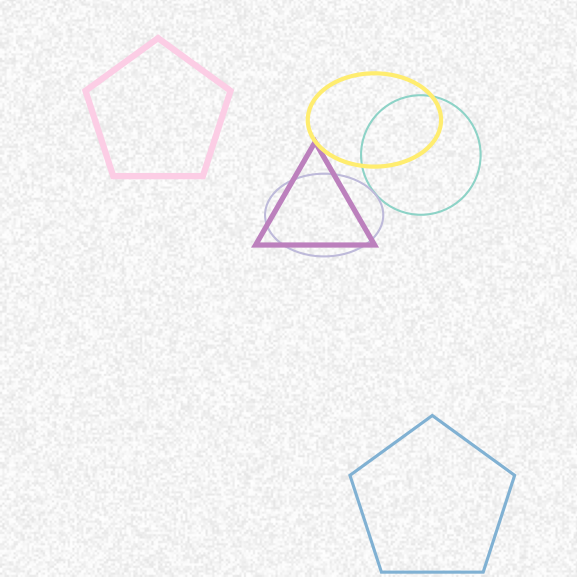[{"shape": "circle", "thickness": 1, "radius": 0.52, "center": [0.729, 0.731]}, {"shape": "oval", "thickness": 1, "radius": 0.51, "center": [0.561, 0.627]}, {"shape": "pentagon", "thickness": 1.5, "radius": 0.75, "center": [0.749, 0.13]}, {"shape": "pentagon", "thickness": 3, "radius": 0.66, "center": [0.274, 0.801]}, {"shape": "triangle", "thickness": 2.5, "radius": 0.59, "center": [0.546, 0.634]}, {"shape": "oval", "thickness": 2, "radius": 0.58, "center": [0.648, 0.791]}]